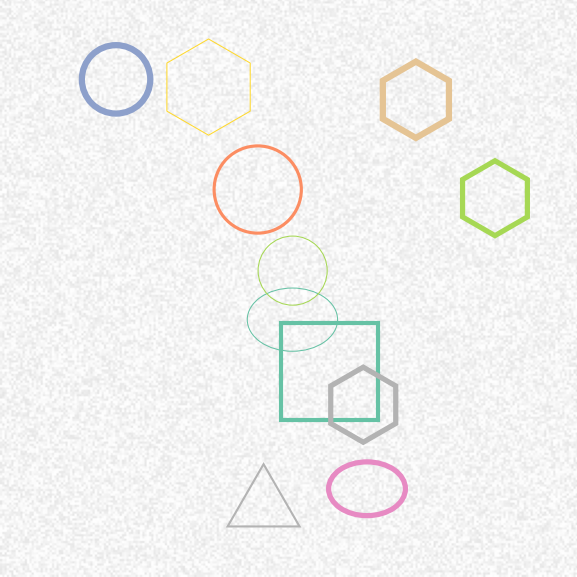[{"shape": "square", "thickness": 2, "radius": 0.42, "center": [0.57, 0.356]}, {"shape": "oval", "thickness": 0.5, "radius": 0.39, "center": [0.506, 0.446]}, {"shape": "circle", "thickness": 1.5, "radius": 0.38, "center": [0.446, 0.671]}, {"shape": "circle", "thickness": 3, "radius": 0.3, "center": [0.201, 0.862]}, {"shape": "oval", "thickness": 2.5, "radius": 0.33, "center": [0.636, 0.153]}, {"shape": "hexagon", "thickness": 2.5, "radius": 0.32, "center": [0.857, 0.656]}, {"shape": "circle", "thickness": 0.5, "radius": 0.3, "center": [0.507, 0.531]}, {"shape": "hexagon", "thickness": 0.5, "radius": 0.42, "center": [0.361, 0.848]}, {"shape": "hexagon", "thickness": 3, "radius": 0.33, "center": [0.72, 0.826]}, {"shape": "triangle", "thickness": 1, "radius": 0.36, "center": [0.456, 0.123]}, {"shape": "hexagon", "thickness": 2.5, "radius": 0.32, "center": [0.629, 0.298]}]